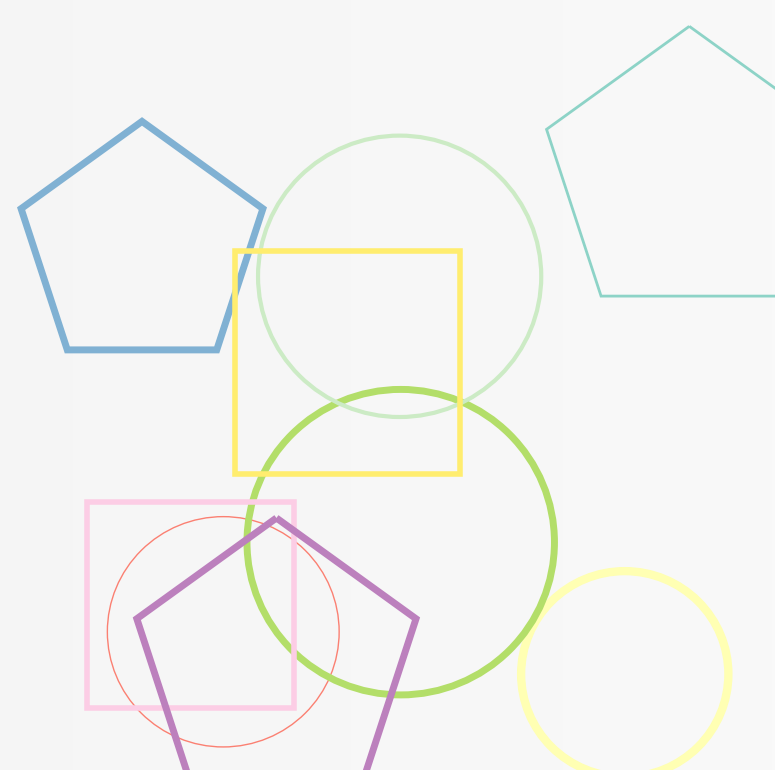[{"shape": "pentagon", "thickness": 1, "radius": 0.97, "center": [0.889, 0.772]}, {"shape": "circle", "thickness": 3, "radius": 0.67, "center": [0.806, 0.125]}, {"shape": "circle", "thickness": 0.5, "radius": 0.75, "center": [0.288, 0.179]}, {"shape": "pentagon", "thickness": 2.5, "radius": 0.82, "center": [0.183, 0.678]}, {"shape": "circle", "thickness": 2.5, "radius": 0.99, "center": [0.517, 0.296]}, {"shape": "square", "thickness": 2, "radius": 0.67, "center": [0.246, 0.215]}, {"shape": "pentagon", "thickness": 2.5, "radius": 0.95, "center": [0.357, 0.138]}, {"shape": "circle", "thickness": 1.5, "radius": 0.91, "center": [0.516, 0.641]}, {"shape": "square", "thickness": 2, "radius": 0.73, "center": [0.448, 0.529]}]